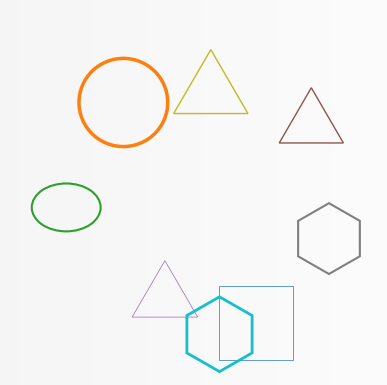[{"shape": "square", "thickness": 0.5, "radius": 0.48, "center": [0.659, 0.162]}, {"shape": "circle", "thickness": 2.5, "radius": 0.57, "center": [0.318, 0.734]}, {"shape": "oval", "thickness": 1.5, "radius": 0.44, "center": [0.171, 0.461]}, {"shape": "triangle", "thickness": 0.5, "radius": 0.49, "center": [0.426, 0.225]}, {"shape": "triangle", "thickness": 1, "radius": 0.48, "center": [0.803, 0.676]}, {"shape": "hexagon", "thickness": 1.5, "radius": 0.46, "center": [0.849, 0.38]}, {"shape": "triangle", "thickness": 1, "radius": 0.55, "center": [0.544, 0.76]}, {"shape": "hexagon", "thickness": 2, "radius": 0.49, "center": [0.566, 0.132]}]